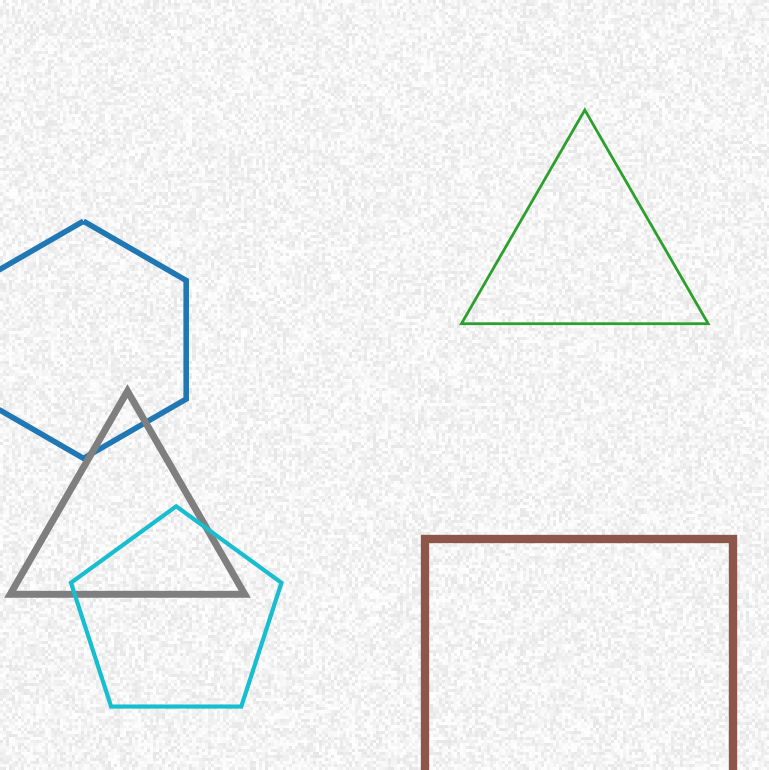[{"shape": "hexagon", "thickness": 2, "radius": 0.77, "center": [0.108, 0.559]}, {"shape": "triangle", "thickness": 1, "radius": 0.93, "center": [0.759, 0.672]}, {"shape": "square", "thickness": 3, "radius": 1.0, "center": [0.752, 0.101]}, {"shape": "triangle", "thickness": 2.5, "radius": 0.88, "center": [0.166, 0.316]}, {"shape": "pentagon", "thickness": 1.5, "radius": 0.72, "center": [0.229, 0.199]}]